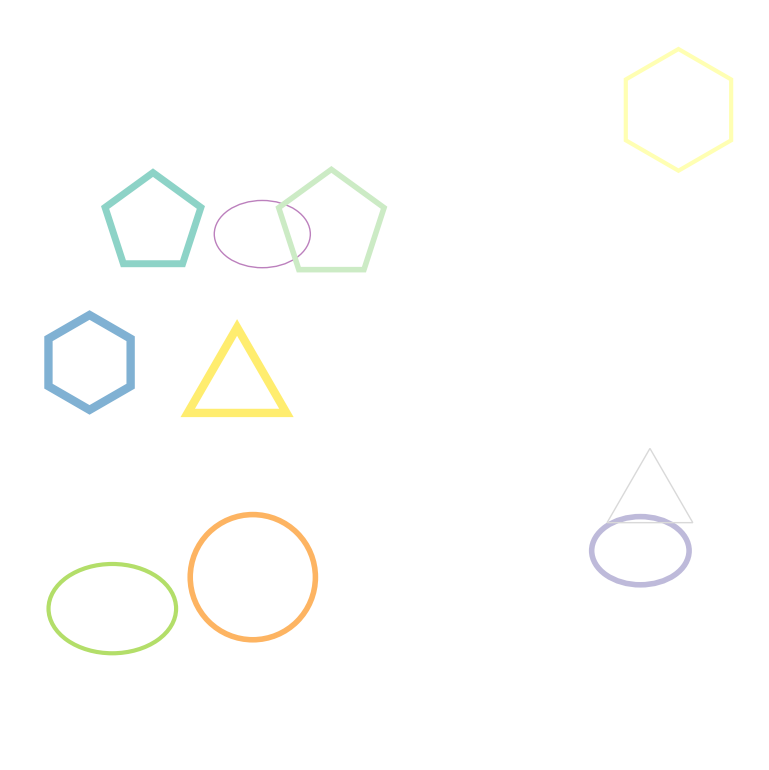[{"shape": "pentagon", "thickness": 2.5, "radius": 0.33, "center": [0.199, 0.71]}, {"shape": "hexagon", "thickness": 1.5, "radius": 0.4, "center": [0.881, 0.857]}, {"shape": "oval", "thickness": 2, "radius": 0.32, "center": [0.832, 0.285]}, {"shape": "hexagon", "thickness": 3, "radius": 0.31, "center": [0.116, 0.529]}, {"shape": "circle", "thickness": 2, "radius": 0.41, "center": [0.328, 0.25]}, {"shape": "oval", "thickness": 1.5, "radius": 0.41, "center": [0.146, 0.21]}, {"shape": "triangle", "thickness": 0.5, "radius": 0.32, "center": [0.844, 0.353]}, {"shape": "oval", "thickness": 0.5, "radius": 0.31, "center": [0.341, 0.696]}, {"shape": "pentagon", "thickness": 2, "radius": 0.36, "center": [0.43, 0.708]}, {"shape": "triangle", "thickness": 3, "radius": 0.37, "center": [0.308, 0.501]}]